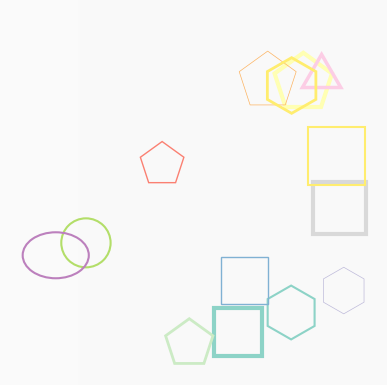[{"shape": "hexagon", "thickness": 1.5, "radius": 0.35, "center": [0.751, 0.188]}, {"shape": "square", "thickness": 3, "radius": 0.31, "center": [0.613, 0.138]}, {"shape": "pentagon", "thickness": 3, "radius": 0.39, "center": [0.783, 0.785]}, {"shape": "hexagon", "thickness": 0.5, "radius": 0.3, "center": [0.887, 0.245]}, {"shape": "pentagon", "thickness": 1, "radius": 0.3, "center": [0.418, 0.573]}, {"shape": "square", "thickness": 1, "radius": 0.31, "center": [0.631, 0.272]}, {"shape": "pentagon", "thickness": 0.5, "radius": 0.39, "center": [0.691, 0.79]}, {"shape": "circle", "thickness": 1.5, "radius": 0.32, "center": [0.222, 0.369]}, {"shape": "triangle", "thickness": 2.5, "radius": 0.29, "center": [0.83, 0.801]}, {"shape": "square", "thickness": 3, "radius": 0.34, "center": [0.876, 0.46]}, {"shape": "oval", "thickness": 1.5, "radius": 0.43, "center": [0.144, 0.337]}, {"shape": "pentagon", "thickness": 2, "radius": 0.32, "center": [0.488, 0.108]}, {"shape": "hexagon", "thickness": 2, "radius": 0.36, "center": [0.753, 0.778]}, {"shape": "square", "thickness": 1.5, "radius": 0.37, "center": [0.868, 0.595]}]